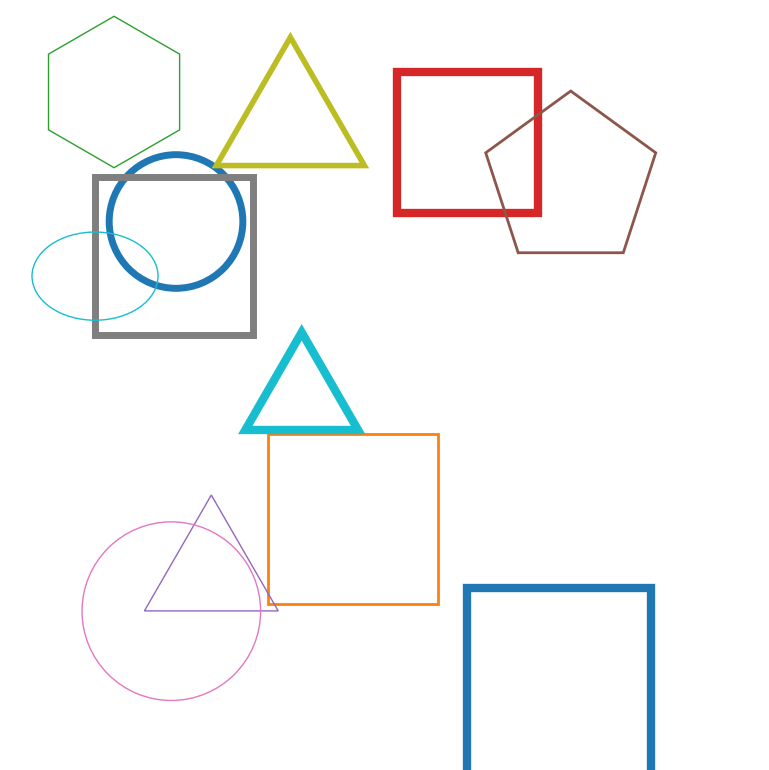[{"shape": "circle", "thickness": 2.5, "radius": 0.43, "center": [0.229, 0.712]}, {"shape": "square", "thickness": 3, "radius": 0.6, "center": [0.726, 0.117]}, {"shape": "square", "thickness": 1, "radius": 0.55, "center": [0.459, 0.326]}, {"shape": "hexagon", "thickness": 0.5, "radius": 0.49, "center": [0.148, 0.881]}, {"shape": "square", "thickness": 3, "radius": 0.46, "center": [0.607, 0.815]}, {"shape": "triangle", "thickness": 0.5, "radius": 0.5, "center": [0.274, 0.257]}, {"shape": "pentagon", "thickness": 1, "radius": 0.58, "center": [0.741, 0.766]}, {"shape": "circle", "thickness": 0.5, "radius": 0.58, "center": [0.222, 0.206]}, {"shape": "square", "thickness": 2.5, "radius": 0.51, "center": [0.225, 0.667]}, {"shape": "triangle", "thickness": 2, "radius": 0.56, "center": [0.377, 0.84]}, {"shape": "triangle", "thickness": 3, "radius": 0.42, "center": [0.392, 0.484]}, {"shape": "oval", "thickness": 0.5, "radius": 0.41, "center": [0.123, 0.641]}]